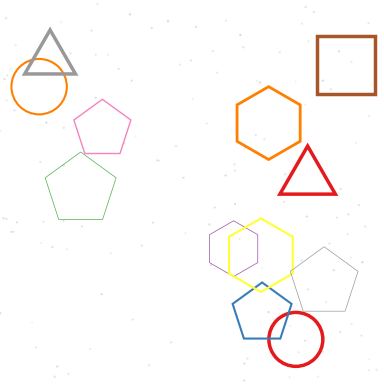[{"shape": "circle", "thickness": 2.5, "radius": 0.35, "center": [0.768, 0.118]}, {"shape": "triangle", "thickness": 2.5, "radius": 0.42, "center": [0.799, 0.537]}, {"shape": "pentagon", "thickness": 1.5, "radius": 0.4, "center": [0.681, 0.186]}, {"shape": "pentagon", "thickness": 0.5, "radius": 0.48, "center": [0.209, 0.508]}, {"shape": "hexagon", "thickness": 0.5, "radius": 0.36, "center": [0.607, 0.354]}, {"shape": "hexagon", "thickness": 2, "radius": 0.47, "center": [0.698, 0.68]}, {"shape": "circle", "thickness": 1.5, "radius": 0.36, "center": [0.102, 0.775]}, {"shape": "hexagon", "thickness": 1.5, "radius": 0.48, "center": [0.678, 0.337]}, {"shape": "square", "thickness": 2.5, "radius": 0.38, "center": [0.9, 0.831]}, {"shape": "pentagon", "thickness": 1, "radius": 0.39, "center": [0.266, 0.664]}, {"shape": "pentagon", "thickness": 0.5, "radius": 0.46, "center": [0.842, 0.267]}, {"shape": "triangle", "thickness": 2.5, "radius": 0.38, "center": [0.13, 0.846]}]